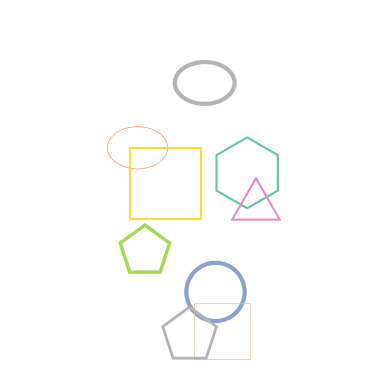[{"shape": "hexagon", "thickness": 1.5, "radius": 0.46, "center": [0.642, 0.551]}, {"shape": "oval", "thickness": 0.5, "radius": 0.39, "center": [0.357, 0.616]}, {"shape": "circle", "thickness": 3, "radius": 0.38, "center": [0.56, 0.242]}, {"shape": "triangle", "thickness": 1.5, "radius": 0.36, "center": [0.665, 0.465]}, {"shape": "pentagon", "thickness": 2.5, "radius": 0.34, "center": [0.376, 0.348]}, {"shape": "square", "thickness": 1.5, "radius": 0.46, "center": [0.43, 0.522]}, {"shape": "square", "thickness": 0.5, "radius": 0.37, "center": [0.577, 0.141]}, {"shape": "oval", "thickness": 3, "radius": 0.39, "center": [0.532, 0.785]}, {"shape": "pentagon", "thickness": 2, "radius": 0.37, "center": [0.493, 0.129]}]